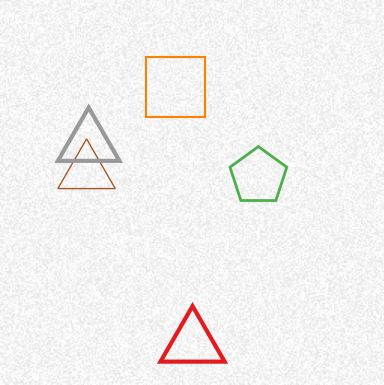[{"shape": "triangle", "thickness": 3, "radius": 0.48, "center": [0.5, 0.109]}, {"shape": "pentagon", "thickness": 2, "radius": 0.39, "center": [0.671, 0.542]}, {"shape": "square", "thickness": 1.5, "radius": 0.39, "center": [0.456, 0.774]}, {"shape": "triangle", "thickness": 1, "radius": 0.43, "center": [0.225, 0.553]}, {"shape": "triangle", "thickness": 3, "radius": 0.46, "center": [0.23, 0.628]}]